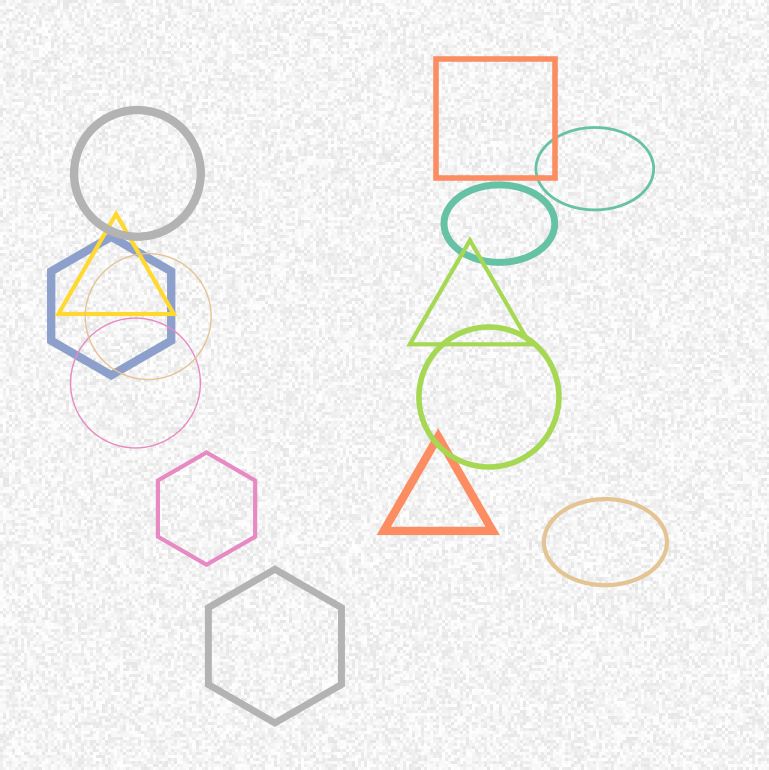[{"shape": "oval", "thickness": 2.5, "radius": 0.36, "center": [0.649, 0.71]}, {"shape": "oval", "thickness": 1, "radius": 0.38, "center": [0.772, 0.781]}, {"shape": "square", "thickness": 2, "radius": 0.39, "center": [0.644, 0.846]}, {"shape": "triangle", "thickness": 3, "radius": 0.41, "center": [0.569, 0.351]}, {"shape": "hexagon", "thickness": 3, "radius": 0.45, "center": [0.144, 0.603]}, {"shape": "circle", "thickness": 0.5, "radius": 0.42, "center": [0.176, 0.503]}, {"shape": "hexagon", "thickness": 1.5, "radius": 0.36, "center": [0.268, 0.34]}, {"shape": "triangle", "thickness": 1.5, "radius": 0.45, "center": [0.61, 0.598]}, {"shape": "circle", "thickness": 2, "radius": 0.45, "center": [0.635, 0.484]}, {"shape": "triangle", "thickness": 1.5, "radius": 0.43, "center": [0.151, 0.635]}, {"shape": "oval", "thickness": 1.5, "radius": 0.4, "center": [0.786, 0.296]}, {"shape": "circle", "thickness": 0.5, "radius": 0.41, "center": [0.192, 0.589]}, {"shape": "circle", "thickness": 3, "radius": 0.41, "center": [0.178, 0.775]}, {"shape": "hexagon", "thickness": 2.5, "radius": 0.5, "center": [0.357, 0.161]}]